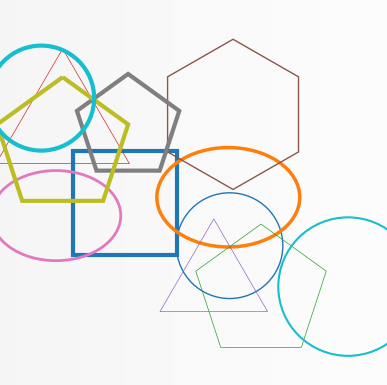[{"shape": "circle", "thickness": 1, "radius": 0.69, "center": [0.593, 0.362]}, {"shape": "square", "thickness": 3, "radius": 0.67, "center": [0.322, 0.473]}, {"shape": "oval", "thickness": 2.5, "radius": 0.92, "center": [0.589, 0.488]}, {"shape": "pentagon", "thickness": 0.5, "radius": 0.89, "center": [0.674, 0.241]}, {"shape": "triangle", "thickness": 0.5, "radius": 0.99, "center": [0.162, 0.674]}, {"shape": "triangle", "thickness": 0.5, "radius": 0.8, "center": [0.552, 0.271]}, {"shape": "hexagon", "thickness": 1, "radius": 0.98, "center": [0.601, 0.703]}, {"shape": "oval", "thickness": 2, "radius": 0.84, "center": [0.145, 0.44]}, {"shape": "pentagon", "thickness": 3, "radius": 0.69, "center": [0.331, 0.669]}, {"shape": "pentagon", "thickness": 3, "radius": 0.89, "center": [0.162, 0.622]}, {"shape": "circle", "thickness": 1.5, "radius": 0.9, "center": [0.898, 0.256]}, {"shape": "circle", "thickness": 3, "radius": 0.68, "center": [0.107, 0.745]}]